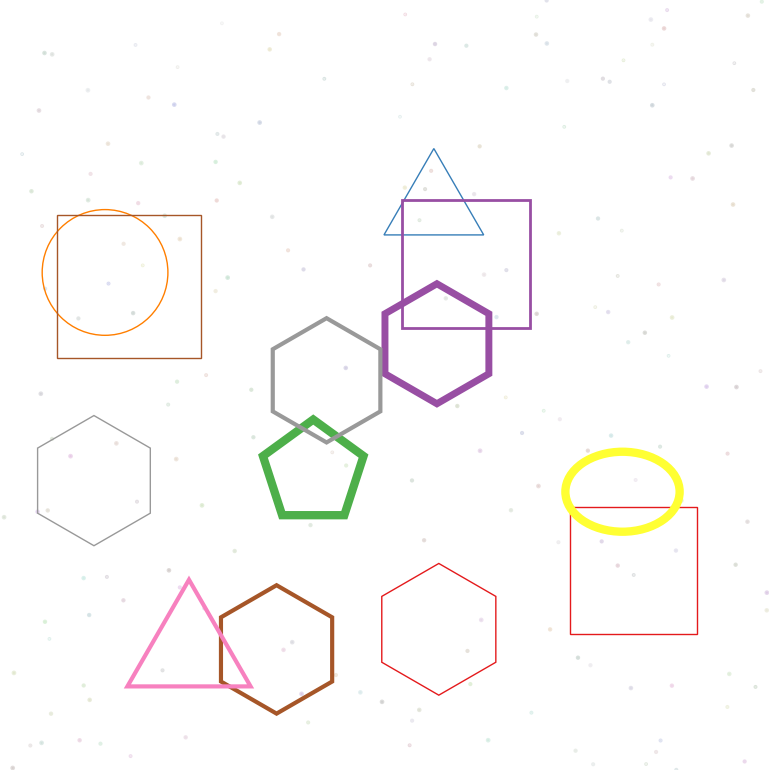[{"shape": "hexagon", "thickness": 0.5, "radius": 0.43, "center": [0.57, 0.183]}, {"shape": "square", "thickness": 0.5, "radius": 0.41, "center": [0.822, 0.259]}, {"shape": "triangle", "thickness": 0.5, "radius": 0.37, "center": [0.563, 0.732]}, {"shape": "pentagon", "thickness": 3, "radius": 0.34, "center": [0.407, 0.386]}, {"shape": "hexagon", "thickness": 2.5, "radius": 0.39, "center": [0.567, 0.554]}, {"shape": "square", "thickness": 1, "radius": 0.42, "center": [0.605, 0.657]}, {"shape": "circle", "thickness": 0.5, "radius": 0.41, "center": [0.136, 0.646]}, {"shape": "oval", "thickness": 3, "radius": 0.37, "center": [0.808, 0.361]}, {"shape": "hexagon", "thickness": 1.5, "radius": 0.42, "center": [0.359, 0.157]}, {"shape": "square", "thickness": 0.5, "radius": 0.47, "center": [0.168, 0.628]}, {"shape": "triangle", "thickness": 1.5, "radius": 0.46, "center": [0.245, 0.155]}, {"shape": "hexagon", "thickness": 0.5, "radius": 0.42, "center": [0.122, 0.376]}, {"shape": "hexagon", "thickness": 1.5, "radius": 0.4, "center": [0.424, 0.506]}]